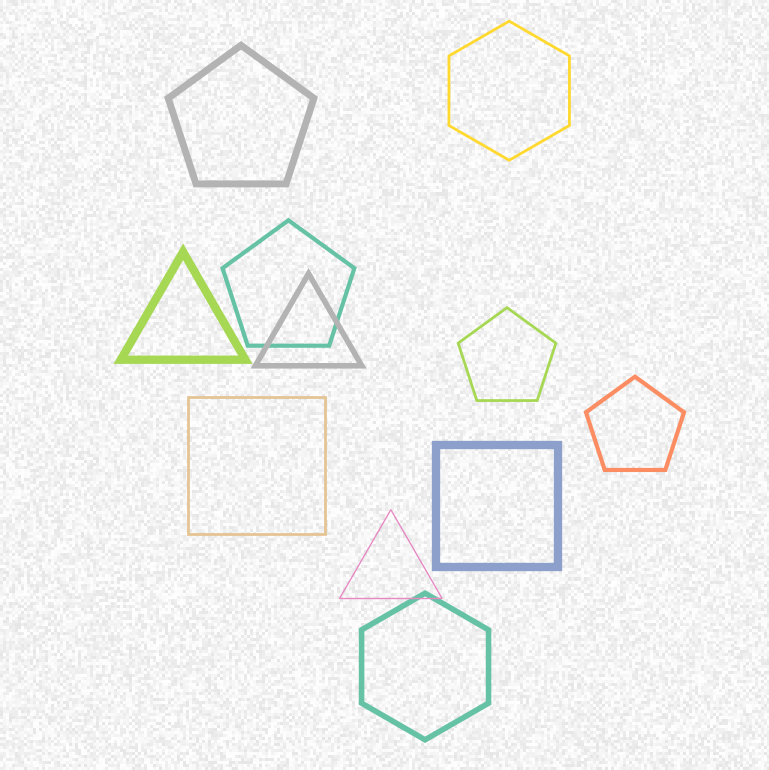[{"shape": "hexagon", "thickness": 2, "radius": 0.48, "center": [0.552, 0.134]}, {"shape": "pentagon", "thickness": 1.5, "radius": 0.45, "center": [0.375, 0.624]}, {"shape": "pentagon", "thickness": 1.5, "radius": 0.33, "center": [0.825, 0.444]}, {"shape": "square", "thickness": 3, "radius": 0.4, "center": [0.645, 0.343]}, {"shape": "triangle", "thickness": 0.5, "radius": 0.38, "center": [0.508, 0.261]}, {"shape": "triangle", "thickness": 3, "radius": 0.47, "center": [0.238, 0.58]}, {"shape": "pentagon", "thickness": 1, "radius": 0.33, "center": [0.658, 0.534]}, {"shape": "hexagon", "thickness": 1, "radius": 0.45, "center": [0.661, 0.882]}, {"shape": "square", "thickness": 1, "radius": 0.44, "center": [0.333, 0.395]}, {"shape": "triangle", "thickness": 2, "radius": 0.4, "center": [0.401, 0.565]}, {"shape": "pentagon", "thickness": 2.5, "radius": 0.5, "center": [0.313, 0.842]}]